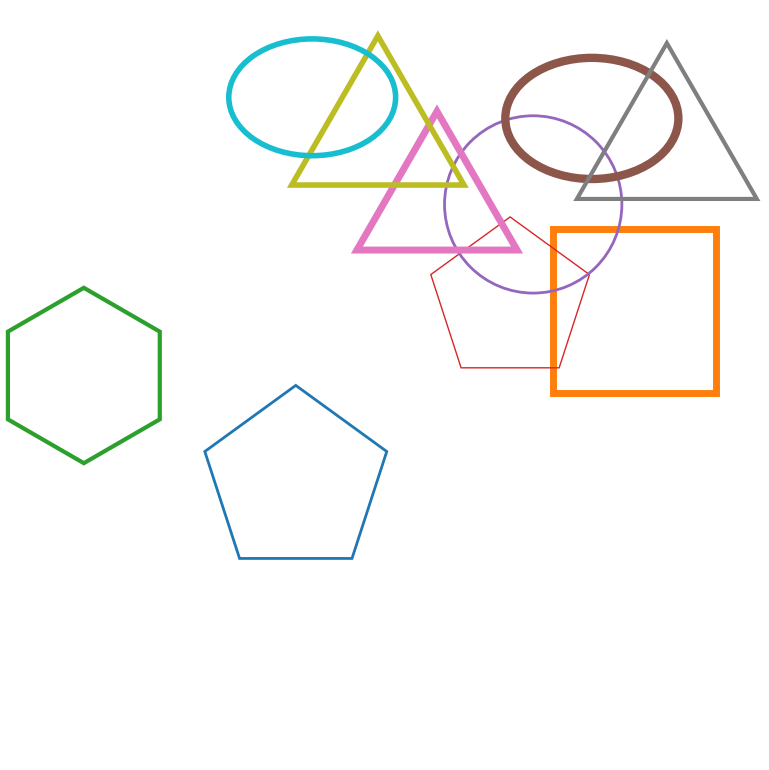[{"shape": "pentagon", "thickness": 1, "radius": 0.62, "center": [0.384, 0.375]}, {"shape": "square", "thickness": 2.5, "radius": 0.53, "center": [0.824, 0.596]}, {"shape": "hexagon", "thickness": 1.5, "radius": 0.57, "center": [0.109, 0.512]}, {"shape": "pentagon", "thickness": 0.5, "radius": 0.54, "center": [0.662, 0.61]}, {"shape": "circle", "thickness": 1, "radius": 0.58, "center": [0.692, 0.735]}, {"shape": "oval", "thickness": 3, "radius": 0.56, "center": [0.769, 0.846]}, {"shape": "triangle", "thickness": 2.5, "radius": 0.6, "center": [0.567, 0.735]}, {"shape": "triangle", "thickness": 1.5, "radius": 0.67, "center": [0.866, 0.809]}, {"shape": "triangle", "thickness": 2, "radius": 0.65, "center": [0.491, 0.824]}, {"shape": "oval", "thickness": 2, "radius": 0.54, "center": [0.405, 0.874]}]